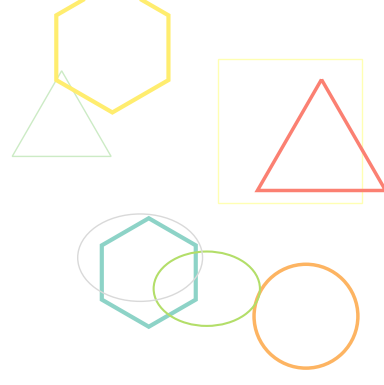[{"shape": "hexagon", "thickness": 3, "radius": 0.7, "center": [0.386, 0.292]}, {"shape": "square", "thickness": 1, "radius": 0.94, "center": [0.753, 0.661]}, {"shape": "triangle", "thickness": 2.5, "radius": 0.96, "center": [0.835, 0.601]}, {"shape": "circle", "thickness": 2.5, "radius": 0.67, "center": [0.795, 0.179]}, {"shape": "oval", "thickness": 1.5, "radius": 0.69, "center": [0.537, 0.25]}, {"shape": "oval", "thickness": 1, "radius": 0.81, "center": [0.364, 0.331]}, {"shape": "triangle", "thickness": 1, "radius": 0.74, "center": [0.16, 0.668]}, {"shape": "hexagon", "thickness": 3, "radius": 0.84, "center": [0.292, 0.876]}]